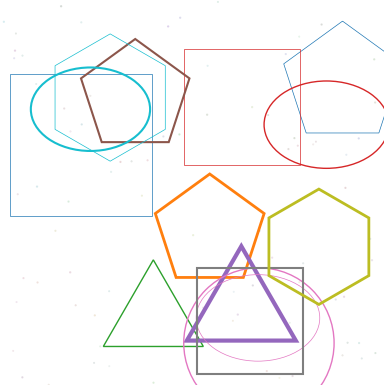[{"shape": "square", "thickness": 0.5, "radius": 0.92, "center": [0.21, 0.623]}, {"shape": "pentagon", "thickness": 0.5, "radius": 0.8, "center": [0.89, 0.785]}, {"shape": "pentagon", "thickness": 2, "radius": 0.74, "center": [0.545, 0.4]}, {"shape": "triangle", "thickness": 1, "radius": 0.75, "center": [0.398, 0.175]}, {"shape": "oval", "thickness": 1, "radius": 0.81, "center": [0.848, 0.676]}, {"shape": "square", "thickness": 0.5, "radius": 0.75, "center": [0.629, 0.722]}, {"shape": "triangle", "thickness": 3, "radius": 0.82, "center": [0.627, 0.197]}, {"shape": "pentagon", "thickness": 1.5, "radius": 0.74, "center": [0.351, 0.751]}, {"shape": "circle", "thickness": 1, "radius": 0.98, "center": [0.672, 0.109]}, {"shape": "oval", "thickness": 0.5, "radius": 0.8, "center": [0.67, 0.174]}, {"shape": "square", "thickness": 1.5, "radius": 0.69, "center": [0.648, 0.167]}, {"shape": "hexagon", "thickness": 2, "radius": 0.75, "center": [0.828, 0.359]}, {"shape": "oval", "thickness": 1.5, "radius": 0.77, "center": [0.235, 0.716]}, {"shape": "hexagon", "thickness": 0.5, "radius": 0.83, "center": [0.286, 0.747]}]